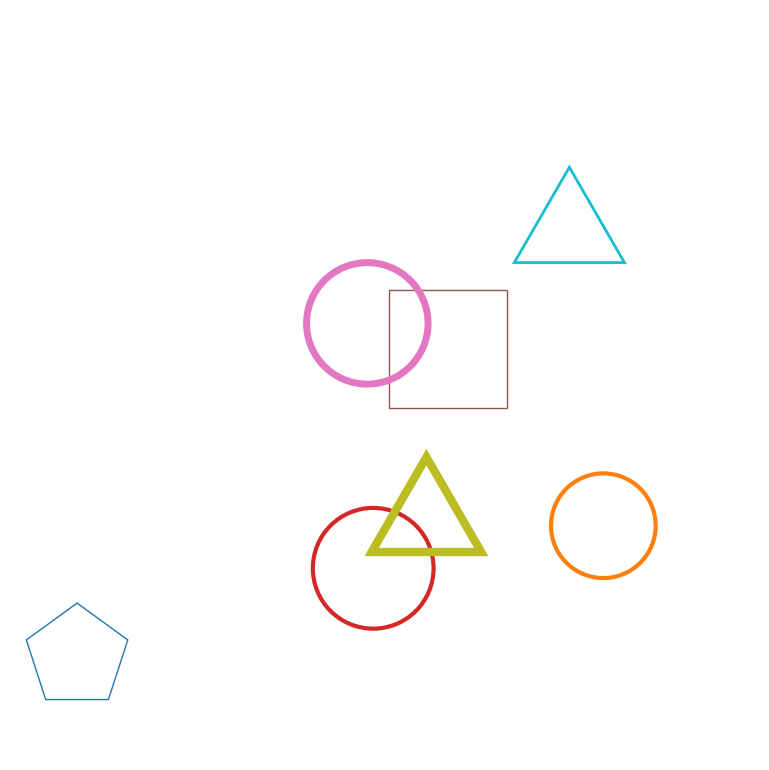[{"shape": "pentagon", "thickness": 0.5, "radius": 0.35, "center": [0.1, 0.147]}, {"shape": "circle", "thickness": 1.5, "radius": 0.34, "center": [0.784, 0.317]}, {"shape": "circle", "thickness": 1.5, "radius": 0.39, "center": [0.485, 0.262]}, {"shape": "square", "thickness": 0.5, "radius": 0.38, "center": [0.582, 0.547]}, {"shape": "circle", "thickness": 2.5, "radius": 0.39, "center": [0.477, 0.58]}, {"shape": "triangle", "thickness": 3, "radius": 0.41, "center": [0.554, 0.324]}, {"shape": "triangle", "thickness": 1, "radius": 0.41, "center": [0.739, 0.7]}]